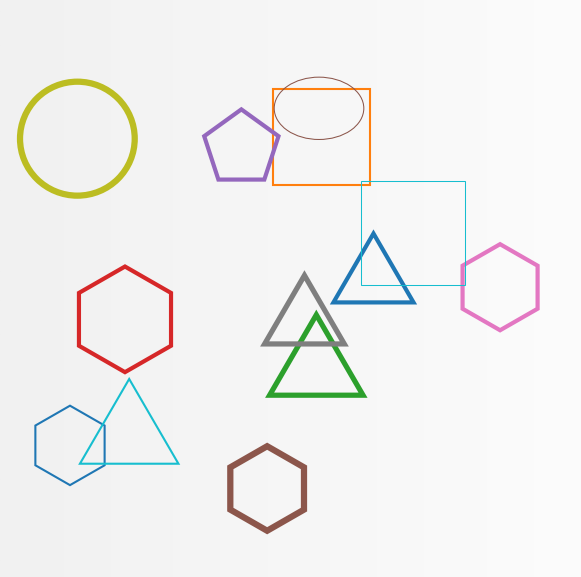[{"shape": "triangle", "thickness": 2, "radius": 0.4, "center": [0.643, 0.515]}, {"shape": "hexagon", "thickness": 1, "radius": 0.34, "center": [0.12, 0.228]}, {"shape": "square", "thickness": 1, "radius": 0.42, "center": [0.553, 0.762]}, {"shape": "triangle", "thickness": 2.5, "radius": 0.46, "center": [0.544, 0.361]}, {"shape": "hexagon", "thickness": 2, "radius": 0.46, "center": [0.215, 0.446]}, {"shape": "pentagon", "thickness": 2, "radius": 0.34, "center": [0.415, 0.743]}, {"shape": "oval", "thickness": 0.5, "radius": 0.39, "center": [0.549, 0.812]}, {"shape": "hexagon", "thickness": 3, "radius": 0.37, "center": [0.46, 0.153]}, {"shape": "hexagon", "thickness": 2, "radius": 0.37, "center": [0.86, 0.502]}, {"shape": "triangle", "thickness": 2.5, "radius": 0.4, "center": [0.524, 0.443]}, {"shape": "circle", "thickness": 3, "radius": 0.49, "center": [0.133, 0.759]}, {"shape": "square", "thickness": 0.5, "radius": 0.45, "center": [0.711, 0.596]}, {"shape": "triangle", "thickness": 1, "radius": 0.49, "center": [0.222, 0.245]}]